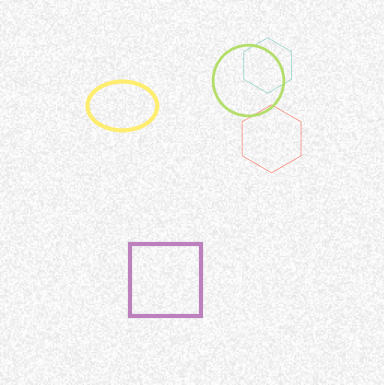[{"shape": "hexagon", "thickness": 0.5, "radius": 0.36, "center": [0.695, 0.83]}, {"shape": "hexagon", "thickness": 0.5, "radius": 0.44, "center": [0.705, 0.639]}, {"shape": "circle", "thickness": 2, "radius": 0.46, "center": [0.645, 0.791]}, {"shape": "square", "thickness": 3, "radius": 0.46, "center": [0.43, 0.273]}, {"shape": "oval", "thickness": 3, "radius": 0.45, "center": [0.318, 0.725]}]